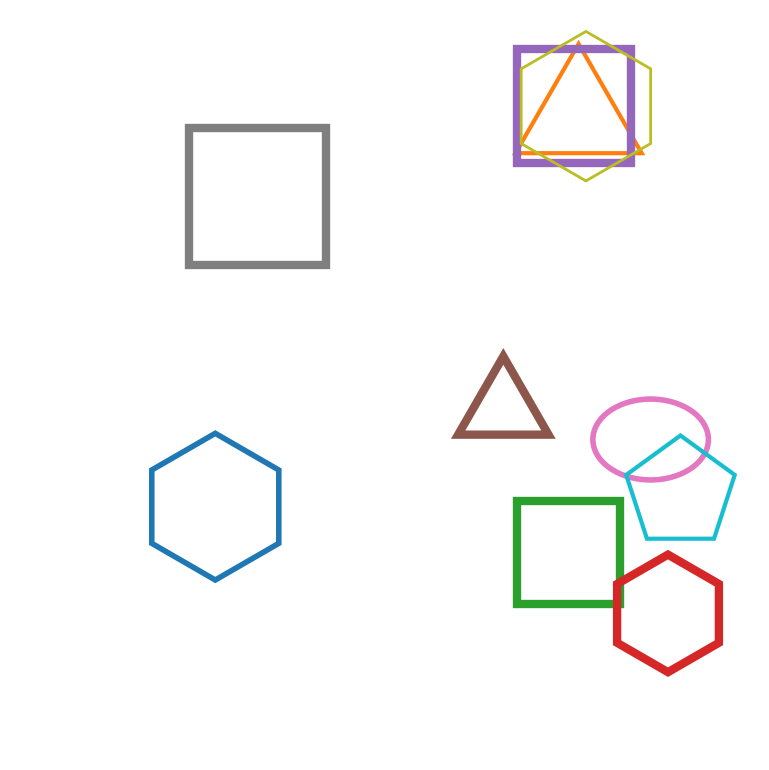[{"shape": "hexagon", "thickness": 2, "radius": 0.48, "center": [0.28, 0.342]}, {"shape": "triangle", "thickness": 1.5, "radius": 0.47, "center": [0.751, 0.848]}, {"shape": "square", "thickness": 3, "radius": 0.34, "center": [0.738, 0.282]}, {"shape": "hexagon", "thickness": 3, "radius": 0.38, "center": [0.868, 0.203]}, {"shape": "square", "thickness": 3, "radius": 0.37, "center": [0.746, 0.862]}, {"shape": "triangle", "thickness": 3, "radius": 0.34, "center": [0.654, 0.469]}, {"shape": "oval", "thickness": 2, "radius": 0.38, "center": [0.845, 0.429]}, {"shape": "square", "thickness": 3, "radius": 0.44, "center": [0.334, 0.745]}, {"shape": "hexagon", "thickness": 1, "radius": 0.49, "center": [0.761, 0.862]}, {"shape": "pentagon", "thickness": 1.5, "radius": 0.37, "center": [0.884, 0.36]}]